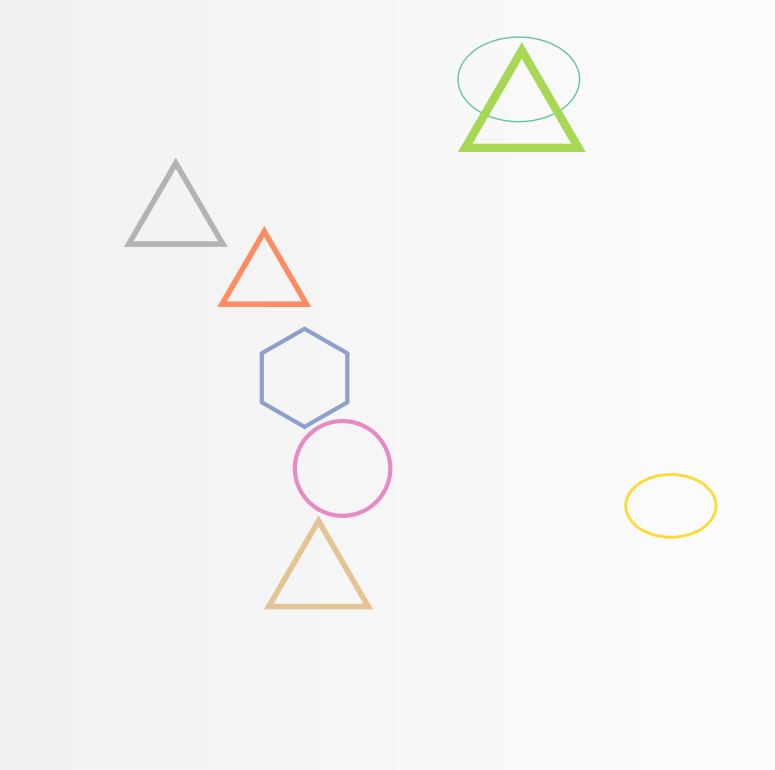[{"shape": "oval", "thickness": 0.5, "radius": 0.39, "center": [0.669, 0.897]}, {"shape": "triangle", "thickness": 2, "radius": 0.31, "center": [0.341, 0.636]}, {"shape": "hexagon", "thickness": 1.5, "radius": 0.32, "center": [0.393, 0.509]}, {"shape": "circle", "thickness": 1.5, "radius": 0.31, "center": [0.442, 0.392]}, {"shape": "triangle", "thickness": 3, "radius": 0.42, "center": [0.673, 0.85]}, {"shape": "oval", "thickness": 1, "radius": 0.29, "center": [0.866, 0.343]}, {"shape": "triangle", "thickness": 2, "radius": 0.37, "center": [0.411, 0.249]}, {"shape": "triangle", "thickness": 2, "radius": 0.35, "center": [0.227, 0.718]}]